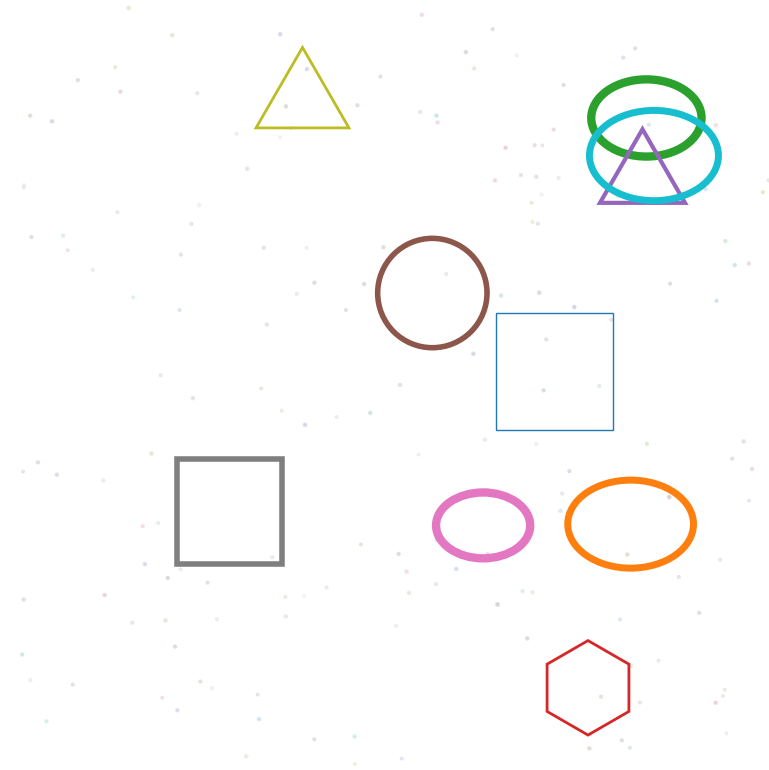[{"shape": "square", "thickness": 0.5, "radius": 0.38, "center": [0.72, 0.518]}, {"shape": "oval", "thickness": 2.5, "radius": 0.41, "center": [0.819, 0.319]}, {"shape": "oval", "thickness": 3, "radius": 0.36, "center": [0.839, 0.847]}, {"shape": "hexagon", "thickness": 1, "radius": 0.31, "center": [0.764, 0.107]}, {"shape": "triangle", "thickness": 1.5, "radius": 0.32, "center": [0.834, 0.768]}, {"shape": "circle", "thickness": 2, "radius": 0.36, "center": [0.561, 0.619]}, {"shape": "oval", "thickness": 3, "radius": 0.31, "center": [0.627, 0.318]}, {"shape": "square", "thickness": 2, "radius": 0.34, "center": [0.298, 0.336]}, {"shape": "triangle", "thickness": 1, "radius": 0.35, "center": [0.393, 0.869]}, {"shape": "oval", "thickness": 2.5, "radius": 0.42, "center": [0.849, 0.798]}]